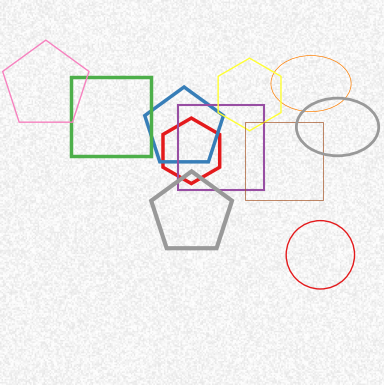[{"shape": "circle", "thickness": 1, "radius": 0.44, "center": [0.832, 0.338]}, {"shape": "hexagon", "thickness": 2.5, "radius": 0.43, "center": [0.497, 0.608]}, {"shape": "pentagon", "thickness": 2.5, "radius": 0.54, "center": [0.478, 0.667]}, {"shape": "square", "thickness": 2.5, "radius": 0.52, "center": [0.288, 0.697]}, {"shape": "square", "thickness": 1.5, "radius": 0.56, "center": [0.575, 0.617]}, {"shape": "oval", "thickness": 0.5, "radius": 0.52, "center": [0.808, 0.783]}, {"shape": "hexagon", "thickness": 1, "radius": 0.47, "center": [0.648, 0.755]}, {"shape": "square", "thickness": 0.5, "radius": 0.51, "center": [0.737, 0.581]}, {"shape": "pentagon", "thickness": 1, "radius": 0.59, "center": [0.119, 0.778]}, {"shape": "oval", "thickness": 2, "radius": 0.53, "center": [0.877, 0.67]}, {"shape": "pentagon", "thickness": 3, "radius": 0.55, "center": [0.498, 0.445]}]